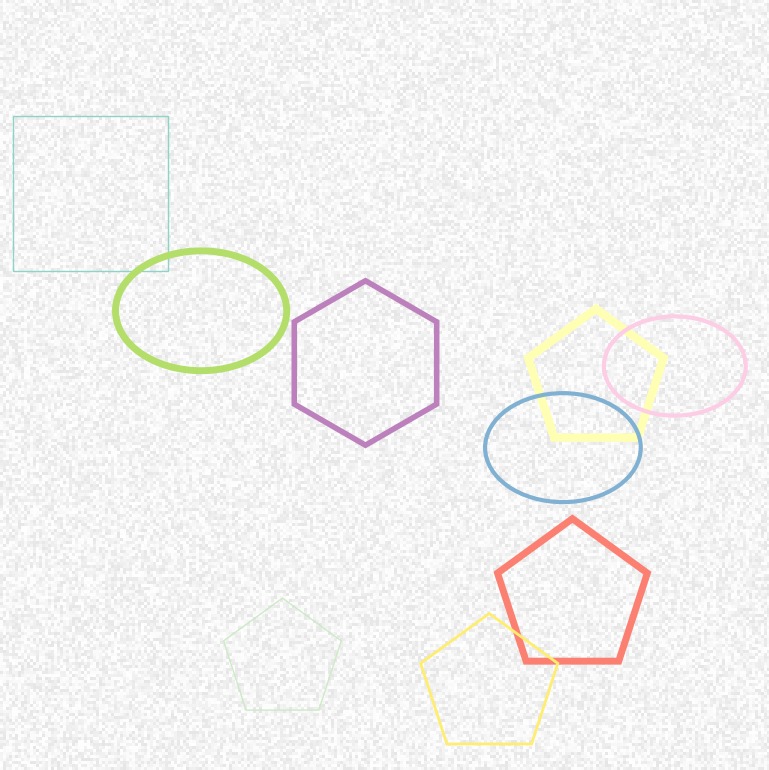[{"shape": "square", "thickness": 0.5, "radius": 0.5, "center": [0.118, 0.749]}, {"shape": "pentagon", "thickness": 3, "radius": 0.46, "center": [0.774, 0.506]}, {"shape": "pentagon", "thickness": 2.5, "radius": 0.51, "center": [0.743, 0.224]}, {"shape": "oval", "thickness": 1.5, "radius": 0.51, "center": [0.731, 0.419]}, {"shape": "oval", "thickness": 2.5, "radius": 0.56, "center": [0.261, 0.596]}, {"shape": "oval", "thickness": 1.5, "radius": 0.46, "center": [0.876, 0.525]}, {"shape": "hexagon", "thickness": 2, "radius": 0.53, "center": [0.475, 0.529]}, {"shape": "pentagon", "thickness": 0.5, "radius": 0.4, "center": [0.367, 0.143]}, {"shape": "pentagon", "thickness": 1, "radius": 0.47, "center": [0.635, 0.11]}]